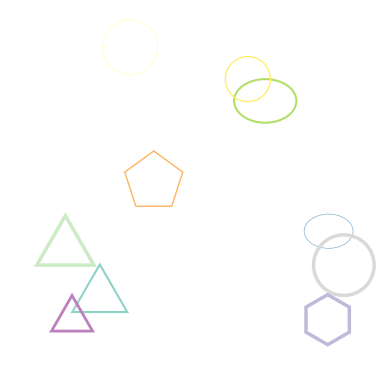[{"shape": "triangle", "thickness": 1.5, "radius": 0.41, "center": [0.259, 0.231]}, {"shape": "circle", "thickness": 0.5, "radius": 0.36, "center": [0.338, 0.878]}, {"shape": "hexagon", "thickness": 2.5, "radius": 0.33, "center": [0.851, 0.17]}, {"shape": "oval", "thickness": 0.5, "radius": 0.32, "center": [0.854, 0.399]}, {"shape": "pentagon", "thickness": 1, "radius": 0.4, "center": [0.399, 0.528]}, {"shape": "oval", "thickness": 1.5, "radius": 0.4, "center": [0.689, 0.738]}, {"shape": "circle", "thickness": 2.5, "radius": 0.39, "center": [0.893, 0.311]}, {"shape": "triangle", "thickness": 2, "radius": 0.31, "center": [0.187, 0.171]}, {"shape": "triangle", "thickness": 2.5, "radius": 0.43, "center": [0.17, 0.354]}, {"shape": "circle", "thickness": 1, "radius": 0.29, "center": [0.644, 0.795]}]